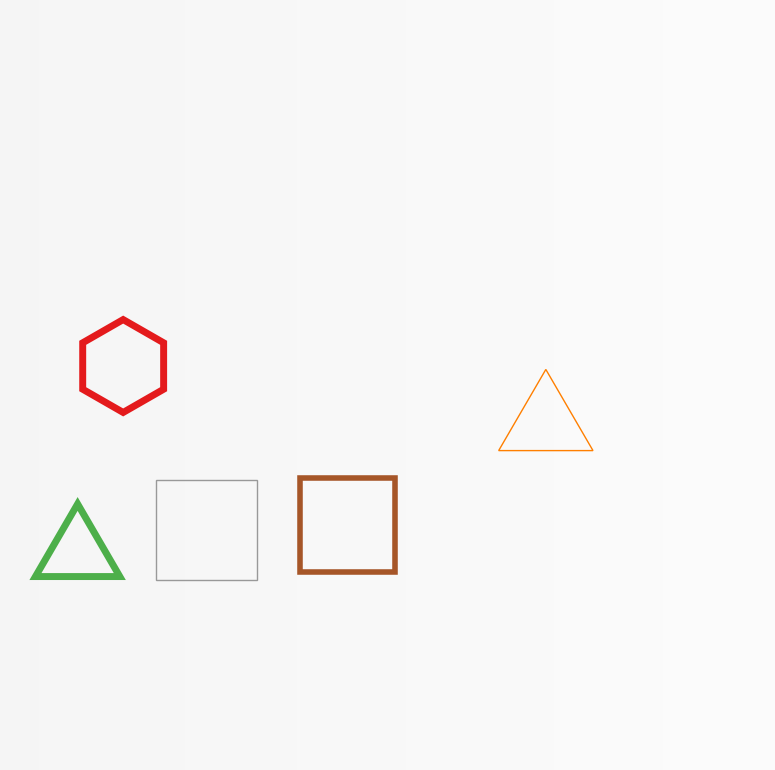[{"shape": "hexagon", "thickness": 2.5, "radius": 0.3, "center": [0.159, 0.525]}, {"shape": "triangle", "thickness": 2.5, "radius": 0.31, "center": [0.1, 0.283]}, {"shape": "triangle", "thickness": 0.5, "radius": 0.35, "center": [0.704, 0.45]}, {"shape": "square", "thickness": 2, "radius": 0.31, "center": [0.448, 0.318]}, {"shape": "square", "thickness": 0.5, "radius": 0.33, "center": [0.266, 0.311]}]